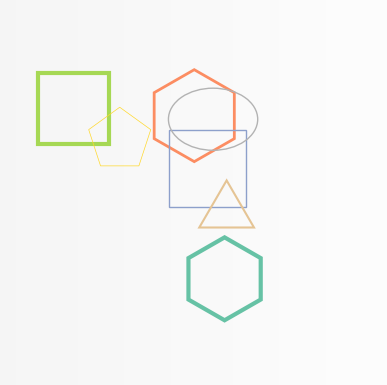[{"shape": "hexagon", "thickness": 3, "radius": 0.54, "center": [0.58, 0.276]}, {"shape": "hexagon", "thickness": 2, "radius": 0.6, "center": [0.501, 0.7]}, {"shape": "square", "thickness": 1, "radius": 0.5, "center": [0.536, 0.561]}, {"shape": "square", "thickness": 3, "radius": 0.46, "center": [0.189, 0.718]}, {"shape": "pentagon", "thickness": 0.5, "radius": 0.42, "center": [0.309, 0.637]}, {"shape": "triangle", "thickness": 1.5, "radius": 0.41, "center": [0.585, 0.45]}, {"shape": "oval", "thickness": 1, "radius": 0.58, "center": [0.55, 0.69]}]